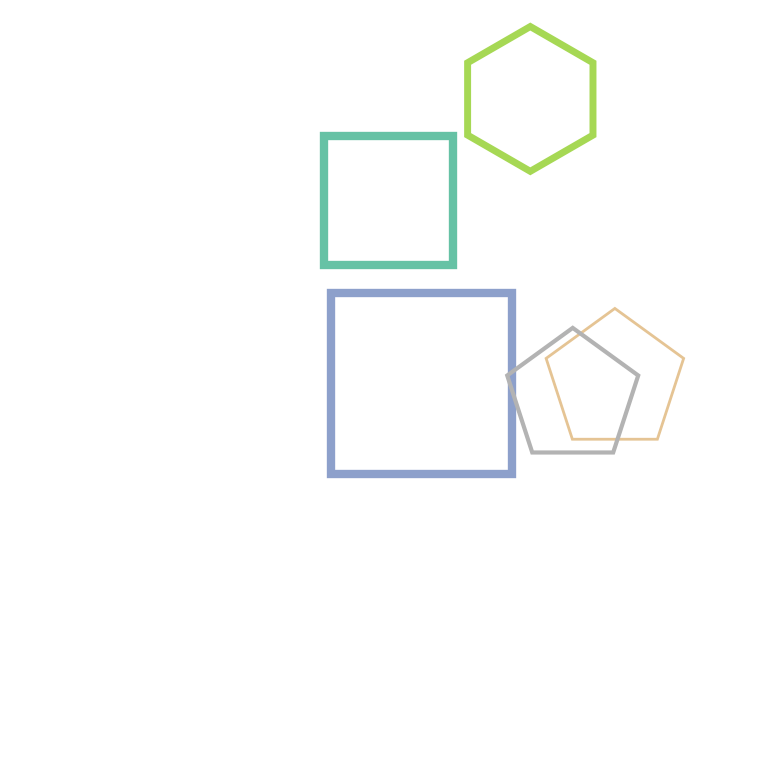[{"shape": "square", "thickness": 3, "radius": 0.42, "center": [0.504, 0.739]}, {"shape": "square", "thickness": 3, "radius": 0.59, "center": [0.548, 0.502]}, {"shape": "hexagon", "thickness": 2.5, "radius": 0.47, "center": [0.689, 0.872]}, {"shape": "pentagon", "thickness": 1, "radius": 0.47, "center": [0.799, 0.506]}, {"shape": "pentagon", "thickness": 1.5, "radius": 0.45, "center": [0.744, 0.485]}]